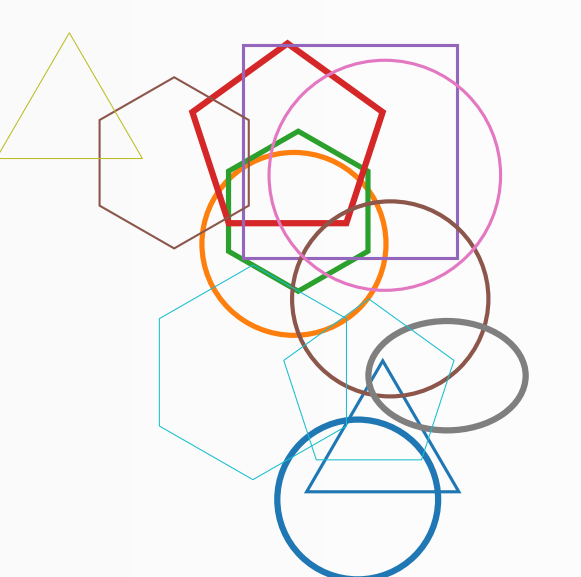[{"shape": "triangle", "thickness": 1.5, "radius": 0.76, "center": [0.658, 0.223]}, {"shape": "circle", "thickness": 3, "radius": 0.69, "center": [0.615, 0.134]}, {"shape": "circle", "thickness": 2.5, "radius": 0.79, "center": [0.506, 0.577]}, {"shape": "hexagon", "thickness": 2.5, "radius": 0.69, "center": [0.513, 0.633]}, {"shape": "pentagon", "thickness": 3, "radius": 0.86, "center": [0.495, 0.752]}, {"shape": "square", "thickness": 1.5, "radius": 0.92, "center": [0.602, 0.737]}, {"shape": "circle", "thickness": 2, "radius": 0.84, "center": [0.671, 0.482]}, {"shape": "hexagon", "thickness": 1, "radius": 0.74, "center": [0.3, 0.717]}, {"shape": "circle", "thickness": 1.5, "radius": 1.0, "center": [0.662, 0.696]}, {"shape": "oval", "thickness": 3, "radius": 0.68, "center": [0.769, 0.349]}, {"shape": "triangle", "thickness": 0.5, "radius": 0.73, "center": [0.119, 0.797]}, {"shape": "hexagon", "thickness": 0.5, "radius": 0.93, "center": [0.435, 0.354]}, {"shape": "pentagon", "thickness": 0.5, "radius": 0.77, "center": [0.635, 0.327]}]